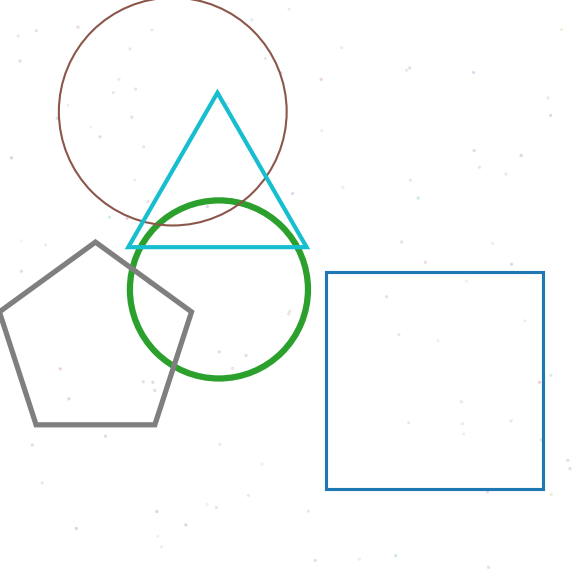[{"shape": "square", "thickness": 1.5, "radius": 0.94, "center": [0.752, 0.341]}, {"shape": "circle", "thickness": 3, "radius": 0.77, "center": [0.379, 0.498]}, {"shape": "circle", "thickness": 1, "radius": 0.99, "center": [0.299, 0.806]}, {"shape": "pentagon", "thickness": 2.5, "radius": 0.87, "center": [0.165, 0.405]}, {"shape": "triangle", "thickness": 2, "radius": 0.89, "center": [0.377, 0.66]}]